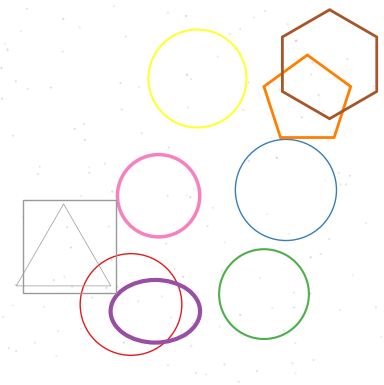[{"shape": "circle", "thickness": 1, "radius": 0.66, "center": [0.34, 0.209]}, {"shape": "circle", "thickness": 1, "radius": 0.66, "center": [0.743, 0.507]}, {"shape": "circle", "thickness": 1.5, "radius": 0.58, "center": [0.686, 0.236]}, {"shape": "oval", "thickness": 3, "radius": 0.58, "center": [0.403, 0.192]}, {"shape": "pentagon", "thickness": 2, "radius": 0.59, "center": [0.798, 0.739]}, {"shape": "circle", "thickness": 1.5, "radius": 0.64, "center": [0.513, 0.796]}, {"shape": "hexagon", "thickness": 2, "radius": 0.71, "center": [0.856, 0.833]}, {"shape": "circle", "thickness": 2.5, "radius": 0.53, "center": [0.412, 0.492]}, {"shape": "triangle", "thickness": 0.5, "radius": 0.71, "center": [0.165, 0.328]}, {"shape": "square", "thickness": 1, "radius": 0.6, "center": [0.18, 0.359]}]